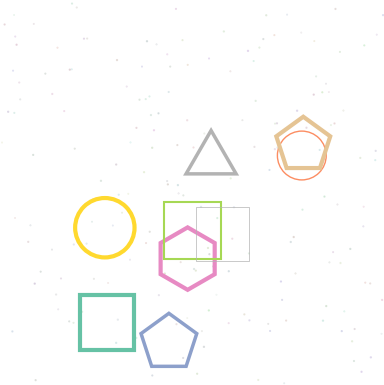[{"shape": "square", "thickness": 3, "radius": 0.35, "center": [0.278, 0.163]}, {"shape": "circle", "thickness": 1, "radius": 0.32, "center": [0.784, 0.596]}, {"shape": "pentagon", "thickness": 2.5, "radius": 0.38, "center": [0.439, 0.11]}, {"shape": "hexagon", "thickness": 3, "radius": 0.41, "center": [0.487, 0.328]}, {"shape": "square", "thickness": 1.5, "radius": 0.37, "center": [0.5, 0.401]}, {"shape": "circle", "thickness": 3, "radius": 0.39, "center": [0.272, 0.408]}, {"shape": "pentagon", "thickness": 3, "radius": 0.37, "center": [0.788, 0.623]}, {"shape": "square", "thickness": 0.5, "radius": 0.35, "center": [0.577, 0.392]}, {"shape": "triangle", "thickness": 2.5, "radius": 0.38, "center": [0.548, 0.586]}]